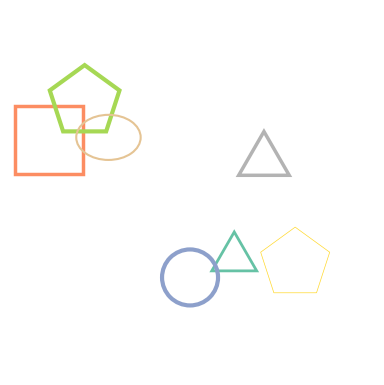[{"shape": "triangle", "thickness": 2, "radius": 0.34, "center": [0.608, 0.33]}, {"shape": "square", "thickness": 2.5, "radius": 0.45, "center": [0.127, 0.636]}, {"shape": "circle", "thickness": 3, "radius": 0.36, "center": [0.494, 0.279]}, {"shape": "pentagon", "thickness": 3, "radius": 0.48, "center": [0.22, 0.736]}, {"shape": "pentagon", "thickness": 0.5, "radius": 0.47, "center": [0.767, 0.316]}, {"shape": "oval", "thickness": 1.5, "radius": 0.42, "center": [0.282, 0.643]}, {"shape": "triangle", "thickness": 2.5, "radius": 0.38, "center": [0.686, 0.583]}]